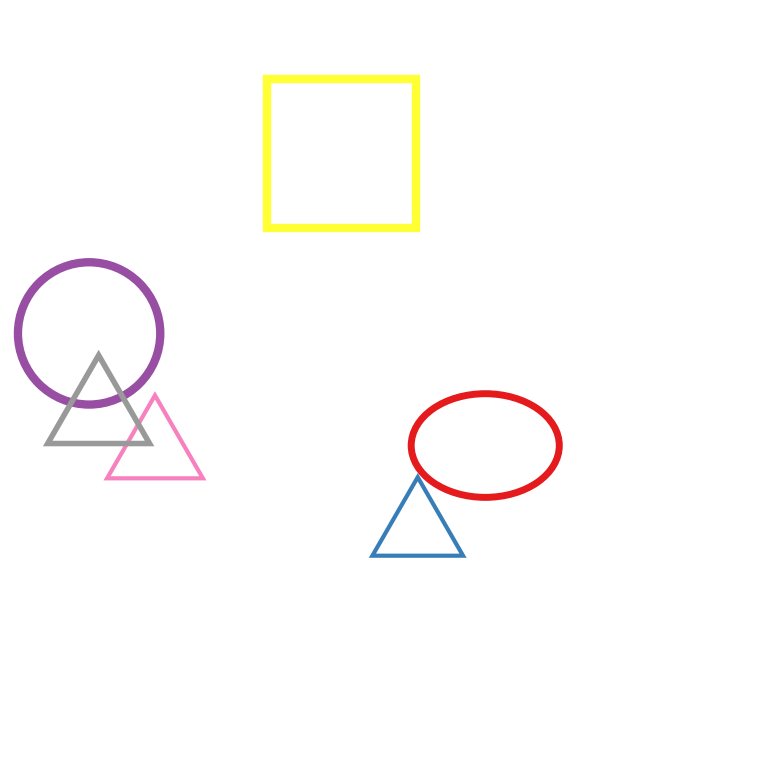[{"shape": "oval", "thickness": 2.5, "radius": 0.48, "center": [0.63, 0.421]}, {"shape": "triangle", "thickness": 1.5, "radius": 0.34, "center": [0.542, 0.312]}, {"shape": "circle", "thickness": 3, "radius": 0.46, "center": [0.116, 0.567]}, {"shape": "square", "thickness": 3, "radius": 0.48, "center": [0.444, 0.801]}, {"shape": "triangle", "thickness": 1.5, "radius": 0.36, "center": [0.201, 0.415]}, {"shape": "triangle", "thickness": 2, "radius": 0.38, "center": [0.128, 0.462]}]